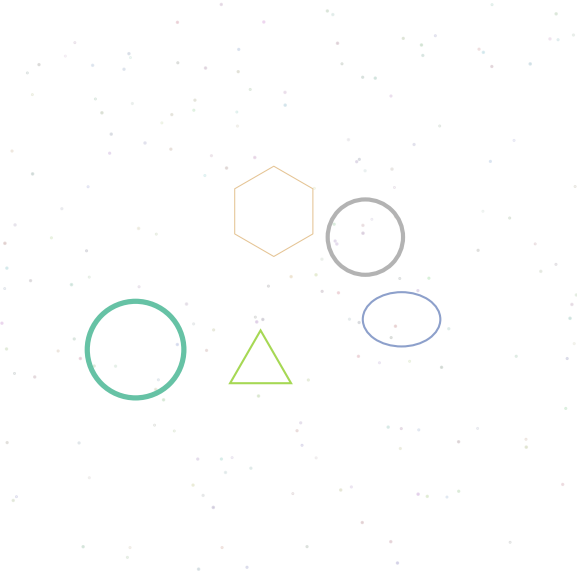[{"shape": "circle", "thickness": 2.5, "radius": 0.42, "center": [0.235, 0.394]}, {"shape": "oval", "thickness": 1, "radius": 0.34, "center": [0.695, 0.446]}, {"shape": "triangle", "thickness": 1, "radius": 0.3, "center": [0.451, 0.366]}, {"shape": "hexagon", "thickness": 0.5, "radius": 0.39, "center": [0.474, 0.633]}, {"shape": "circle", "thickness": 2, "radius": 0.33, "center": [0.633, 0.589]}]